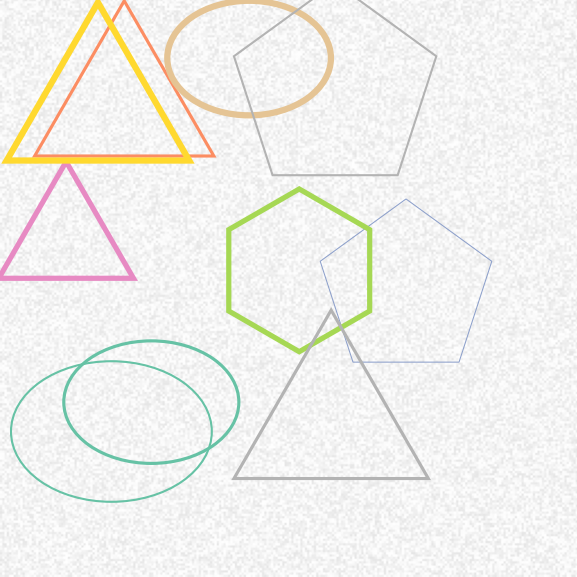[{"shape": "oval", "thickness": 1, "radius": 0.87, "center": [0.193, 0.252]}, {"shape": "oval", "thickness": 1.5, "radius": 0.76, "center": [0.262, 0.303]}, {"shape": "triangle", "thickness": 1.5, "radius": 0.9, "center": [0.215, 0.819]}, {"shape": "pentagon", "thickness": 0.5, "radius": 0.78, "center": [0.703, 0.498]}, {"shape": "triangle", "thickness": 2.5, "radius": 0.67, "center": [0.114, 0.585]}, {"shape": "hexagon", "thickness": 2.5, "radius": 0.7, "center": [0.518, 0.531]}, {"shape": "triangle", "thickness": 3, "radius": 0.91, "center": [0.17, 0.812]}, {"shape": "oval", "thickness": 3, "radius": 0.71, "center": [0.431, 0.899]}, {"shape": "triangle", "thickness": 1.5, "radius": 0.97, "center": [0.573, 0.268]}, {"shape": "pentagon", "thickness": 1, "radius": 0.92, "center": [0.58, 0.845]}]